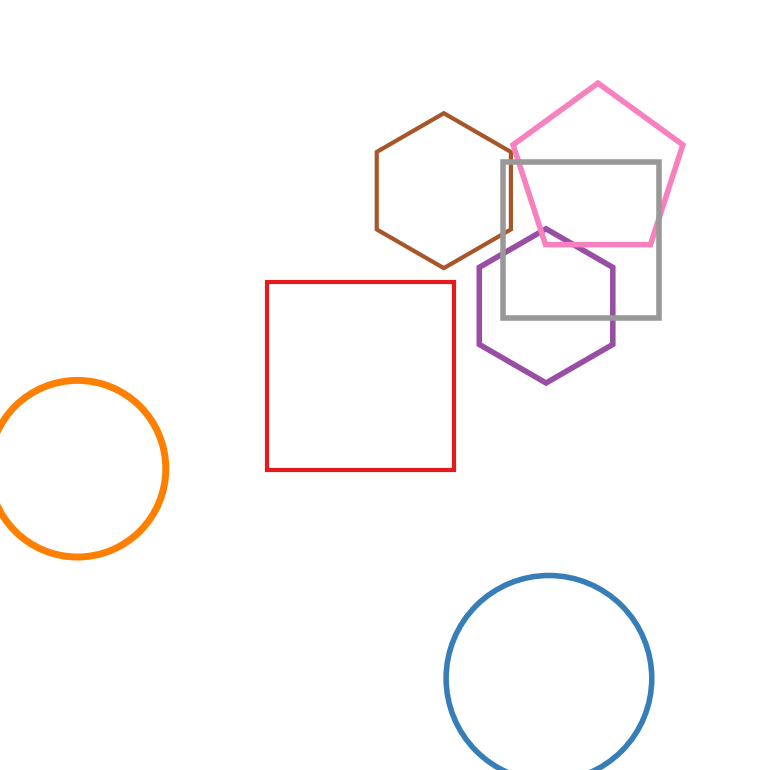[{"shape": "square", "thickness": 1.5, "radius": 0.61, "center": [0.468, 0.512]}, {"shape": "circle", "thickness": 2, "radius": 0.67, "center": [0.713, 0.119]}, {"shape": "hexagon", "thickness": 2, "radius": 0.5, "center": [0.709, 0.603]}, {"shape": "circle", "thickness": 2.5, "radius": 0.57, "center": [0.101, 0.391]}, {"shape": "hexagon", "thickness": 1.5, "radius": 0.5, "center": [0.576, 0.752]}, {"shape": "pentagon", "thickness": 2, "radius": 0.58, "center": [0.777, 0.776]}, {"shape": "square", "thickness": 2, "radius": 0.51, "center": [0.755, 0.688]}]